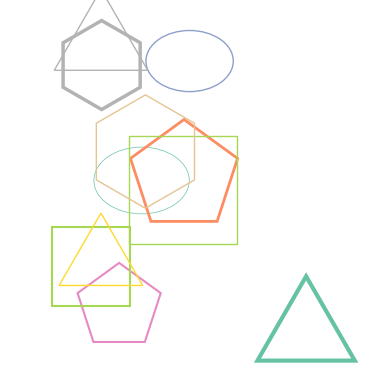[{"shape": "oval", "thickness": 0.5, "radius": 0.62, "center": [0.368, 0.531]}, {"shape": "triangle", "thickness": 3, "radius": 0.73, "center": [0.795, 0.136]}, {"shape": "pentagon", "thickness": 2, "radius": 0.73, "center": [0.478, 0.543]}, {"shape": "oval", "thickness": 1, "radius": 0.57, "center": [0.493, 0.841]}, {"shape": "pentagon", "thickness": 1.5, "radius": 0.57, "center": [0.309, 0.204]}, {"shape": "square", "thickness": 1.5, "radius": 0.51, "center": [0.237, 0.307]}, {"shape": "square", "thickness": 1, "radius": 0.7, "center": [0.476, 0.507]}, {"shape": "triangle", "thickness": 1, "radius": 0.63, "center": [0.262, 0.321]}, {"shape": "hexagon", "thickness": 1, "radius": 0.74, "center": [0.378, 0.606]}, {"shape": "hexagon", "thickness": 2.5, "radius": 0.58, "center": [0.264, 0.831]}, {"shape": "triangle", "thickness": 1, "radius": 0.7, "center": [0.262, 0.888]}]